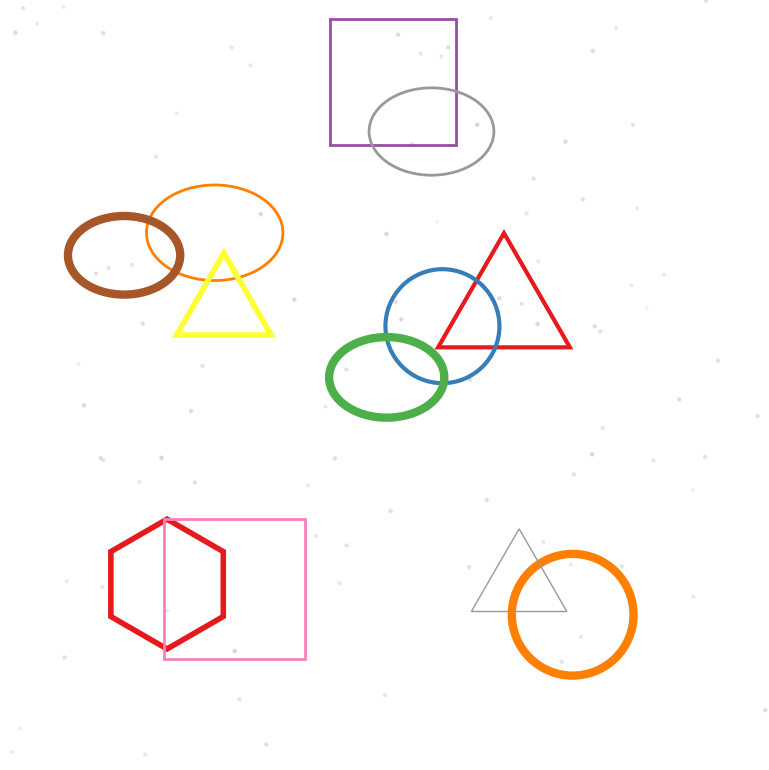[{"shape": "hexagon", "thickness": 2, "radius": 0.42, "center": [0.217, 0.241]}, {"shape": "triangle", "thickness": 1.5, "radius": 0.49, "center": [0.655, 0.598]}, {"shape": "circle", "thickness": 1.5, "radius": 0.37, "center": [0.575, 0.576]}, {"shape": "oval", "thickness": 3, "radius": 0.37, "center": [0.502, 0.51]}, {"shape": "square", "thickness": 1, "radius": 0.41, "center": [0.51, 0.894]}, {"shape": "oval", "thickness": 1, "radius": 0.44, "center": [0.279, 0.698]}, {"shape": "circle", "thickness": 3, "radius": 0.4, "center": [0.744, 0.202]}, {"shape": "triangle", "thickness": 2, "radius": 0.35, "center": [0.291, 0.6]}, {"shape": "oval", "thickness": 3, "radius": 0.36, "center": [0.161, 0.668]}, {"shape": "square", "thickness": 1, "radius": 0.46, "center": [0.304, 0.235]}, {"shape": "oval", "thickness": 1, "radius": 0.41, "center": [0.56, 0.829]}, {"shape": "triangle", "thickness": 0.5, "radius": 0.36, "center": [0.674, 0.242]}]